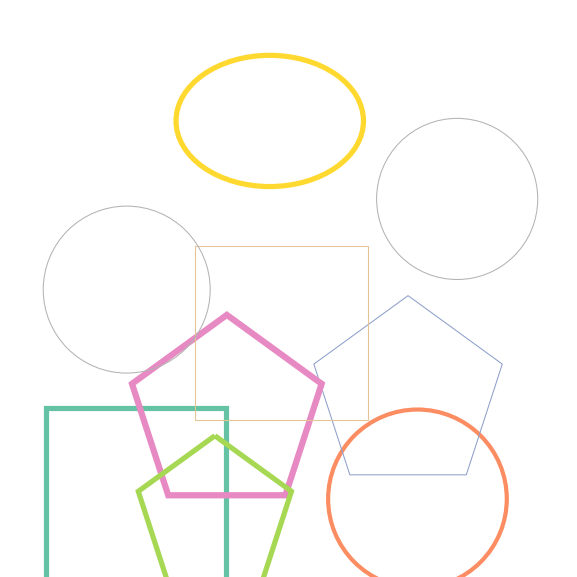[{"shape": "square", "thickness": 2.5, "radius": 0.78, "center": [0.235, 0.137]}, {"shape": "circle", "thickness": 2, "radius": 0.77, "center": [0.723, 0.135]}, {"shape": "pentagon", "thickness": 0.5, "radius": 0.86, "center": [0.707, 0.316]}, {"shape": "pentagon", "thickness": 3, "radius": 0.86, "center": [0.393, 0.281]}, {"shape": "pentagon", "thickness": 2.5, "radius": 0.7, "center": [0.372, 0.105]}, {"shape": "oval", "thickness": 2.5, "radius": 0.81, "center": [0.467, 0.79]}, {"shape": "square", "thickness": 0.5, "radius": 0.75, "center": [0.487, 0.422]}, {"shape": "circle", "thickness": 0.5, "radius": 0.7, "center": [0.792, 0.655]}, {"shape": "circle", "thickness": 0.5, "radius": 0.72, "center": [0.219, 0.498]}]